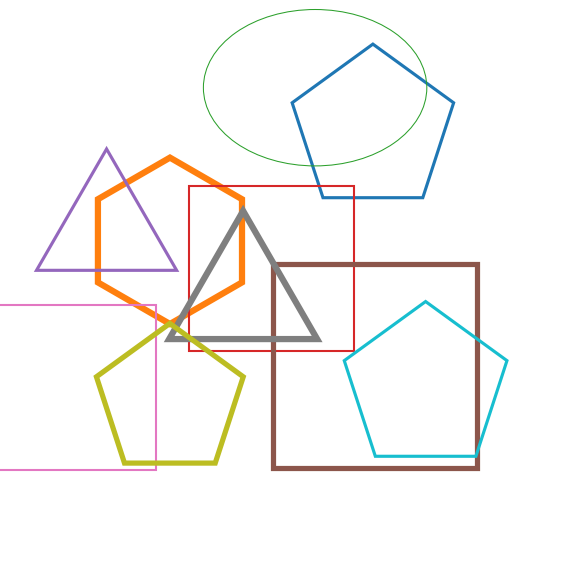[{"shape": "pentagon", "thickness": 1.5, "radius": 0.74, "center": [0.646, 0.776]}, {"shape": "hexagon", "thickness": 3, "radius": 0.72, "center": [0.294, 0.582]}, {"shape": "oval", "thickness": 0.5, "radius": 0.97, "center": [0.546, 0.847]}, {"shape": "square", "thickness": 1, "radius": 0.71, "center": [0.469, 0.534]}, {"shape": "triangle", "thickness": 1.5, "radius": 0.7, "center": [0.185, 0.601]}, {"shape": "square", "thickness": 2.5, "radius": 0.88, "center": [0.65, 0.365]}, {"shape": "square", "thickness": 1, "radius": 0.72, "center": [0.127, 0.328]}, {"shape": "triangle", "thickness": 3, "radius": 0.74, "center": [0.421, 0.486]}, {"shape": "pentagon", "thickness": 2.5, "radius": 0.67, "center": [0.294, 0.305]}, {"shape": "pentagon", "thickness": 1.5, "radius": 0.74, "center": [0.737, 0.329]}]